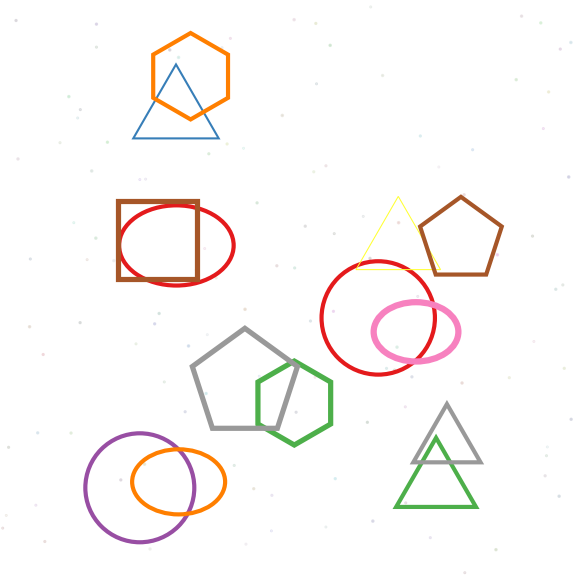[{"shape": "oval", "thickness": 2, "radius": 0.5, "center": [0.305, 0.574]}, {"shape": "circle", "thickness": 2, "radius": 0.49, "center": [0.655, 0.449]}, {"shape": "triangle", "thickness": 1, "radius": 0.43, "center": [0.305, 0.802]}, {"shape": "triangle", "thickness": 2, "radius": 0.4, "center": [0.755, 0.161]}, {"shape": "hexagon", "thickness": 2.5, "radius": 0.36, "center": [0.51, 0.301]}, {"shape": "circle", "thickness": 2, "radius": 0.47, "center": [0.242, 0.154]}, {"shape": "hexagon", "thickness": 2, "radius": 0.37, "center": [0.33, 0.867]}, {"shape": "oval", "thickness": 2, "radius": 0.4, "center": [0.309, 0.165]}, {"shape": "triangle", "thickness": 0.5, "radius": 0.42, "center": [0.69, 0.575]}, {"shape": "square", "thickness": 2.5, "radius": 0.34, "center": [0.273, 0.584]}, {"shape": "pentagon", "thickness": 2, "radius": 0.37, "center": [0.798, 0.584]}, {"shape": "oval", "thickness": 3, "radius": 0.37, "center": [0.72, 0.425]}, {"shape": "triangle", "thickness": 2, "radius": 0.34, "center": [0.774, 0.232]}, {"shape": "pentagon", "thickness": 2.5, "radius": 0.48, "center": [0.424, 0.335]}]